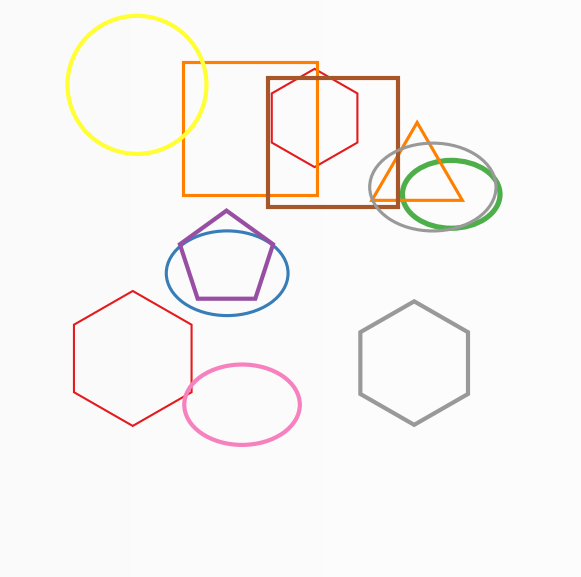[{"shape": "hexagon", "thickness": 1, "radius": 0.58, "center": [0.228, 0.378]}, {"shape": "hexagon", "thickness": 1, "radius": 0.43, "center": [0.541, 0.795]}, {"shape": "oval", "thickness": 1.5, "radius": 0.52, "center": [0.391, 0.526]}, {"shape": "oval", "thickness": 2.5, "radius": 0.42, "center": [0.776, 0.663]}, {"shape": "pentagon", "thickness": 2, "radius": 0.42, "center": [0.39, 0.55]}, {"shape": "triangle", "thickness": 1.5, "radius": 0.45, "center": [0.718, 0.697]}, {"shape": "square", "thickness": 1.5, "radius": 0.58, "center": [0.431, 0.777]}, {"shape": "circle", "thickness": 2, "radius": 0.6, "center": [0.236, 0.852]}, {"shape": "square", "thickness": 2, "radius": 0.56, "center": [0.573, 0.753]}, {"shape": "oval", "thickness": 2, "radius": 0.5, "center": [0.416, 0.298]}, {"shape": "oval", "thickness": 1.5, "radius": 0.54, "center": [0.745, 0.675]}, {"shape": "hexagon", "thickness": 2, "radius": 0.53, "center": [0.713, 0.37]}]